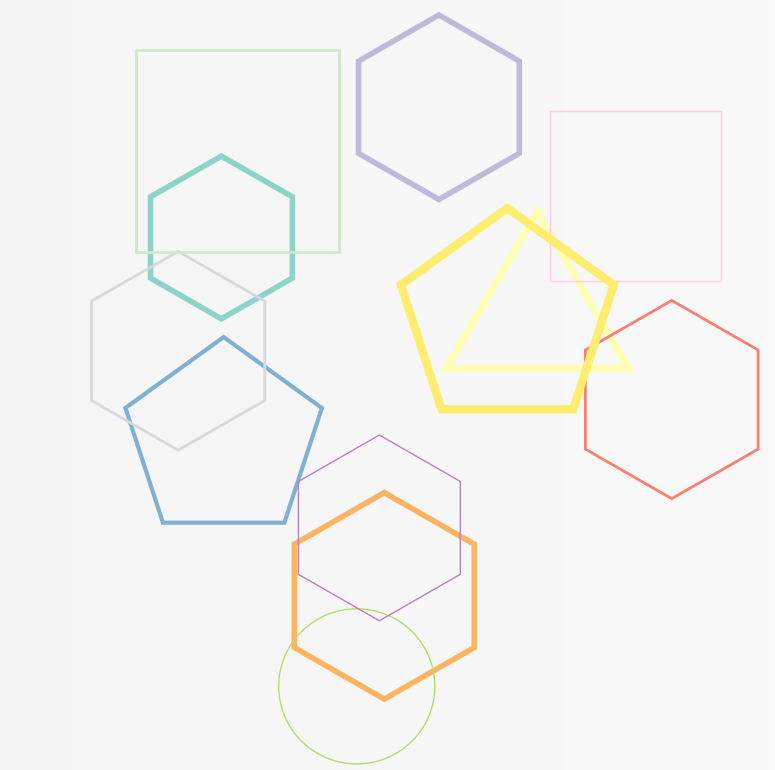[{"shape": "hexagon", "thickness": 2, "radius": 0.53, "center": [0.286, 0.692]}, {"shape": "triangle", "thickness": 2.5, "radius": 0.68, "center": [0.693, 0.589]}, {"shape": "hexagon", "thickness": 2, "radius": 0.6, "center": [0.566, 0.861]}, {"shape": "hexagon", "thickness": 1, "radius": 0.64, "center": [0.867, 0.481]}, {"shape": "pentagon", "thickness": 1.5, "radius": 0.67, "center": [0.289, 0.429]}, {"shape": "hexagon", "thickness": 2, "radius": 0.67, "center": [0.496, 0.226]}, {"shape": "circle", "thickness": 0.5, "radius": 0.5, "center": [0.46, 0.109]}, {"shape": "square", "thickness": 0.5, "radius": 0.55, "center": [0.82, 0.746]}, {"shape": "hexagon", "thickness": 1, "radius": 0.65, "center": [0.23, 0.544]}, {"shape": "hexagon", "thickness": 0.5, "radius": 0.6, "center": [0.49, 0.314]}, {"shape": "square", "thickness": 1, "radius": 0.66, "center": [0.306, 0.804]}, {"shape": "pentagon", "thickness": 3, "radius": 0.72, "center": [0.655, 0.585]}]